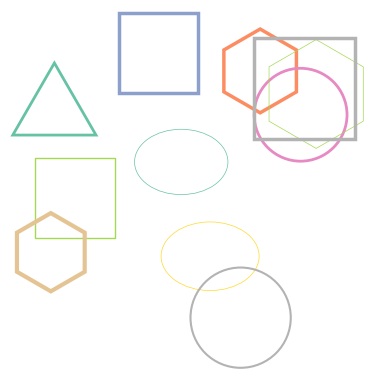[{"shape": "triangle", "thickness": 2, "radius": 0.62, "center": [0.141, 0.712]}, {"shape": "oval", "thickness": 0.5, "radius": 0.61, "center": [0.471, 0.579]}, {"shape": "hexagon", "thickness": 2.5, "radius": 0.54, "center": [0.676, 0.816]}, {"shape": "square", "thickness": 2.5, "radius": 0.52, "center": [0.412, 0.862]}, {"shape": "circle", "thickness": 2, "radius": 0.6, "center": [0.781, 0.702]}, {"shape": "square", "thickness": 1, "radius": 0.52, "center": [0.195, 0.486]}, {"shape": "hexagon", "thickness": 0.5, "radius": 0.71, "center": [0.821, 0.756]}, {"shape": "oval", "thickness": 0.5, "radius": 0.64, "center": [0.546, 0.334]}, {"shape": "hexagon", "thickness": 3, "radius": 0.51, "center": [0.132, 0.345]}, {"shape": "square", "thickness": 2.5, "radius": 0.66, "center": [0.791, 0.771]}, {"shape": "circle", "thickness": 1.5, "radius": 0.65, "center": [0.625, 0.175]}]